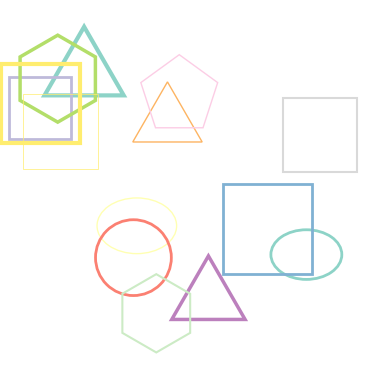[{"shape": "oval", "thickness": 2, "radius": 0.46, "center": [0.796, 0.339]}, {"shape": "triangle", "thickness": 3, "radius": 0.59, "center": [0.218, 0.812]}, {"shape": "oval", "thickness": 1, "radius": 0.52, "center": [0.355, 0.414]}, {"shape": "square", "thickness": 2, "radius": 0.4, "center": [0.104, 0.719]}, {"shape": "circle", "thickness": 2, "radius": 0.49, "center": [0.347, 0.331]}, {"shape": "square", "thickness": 2, "radius": 0.58, "center": [0.695, 0.405]}, {"shape": "triangle", "thickness": 1, "radius": 0.52, "center": [0.435, 0.683]}, {"shape": "hexagon", "thickness": 2.5, "radius": 0.56, "center": [0.15, 0.796]}, {"shape": "pentagon", "thickness": 1, "radius": 0.52, "center": [0.466, 0.753]}, {"shape": "square", "thickness": 1.5, "radius": 0.48, "center": [0.832, 0.65]}, {"shape": "triangle", "thickness": 2.5, "radius": 0.55, "center": [0.541, 0.225]}, {"shape": "hexagon", "thickness": 1.5, "radius": 0.51, "center": [0.406, 0.186]}, {"shape": "square", "thickness": 0.5, "radius": 0.49, "center": [0.156, 0.659]}, {"shape": "square", "thickness": 3, "radius": 0.51, "center": [0.105, 0.732]}]